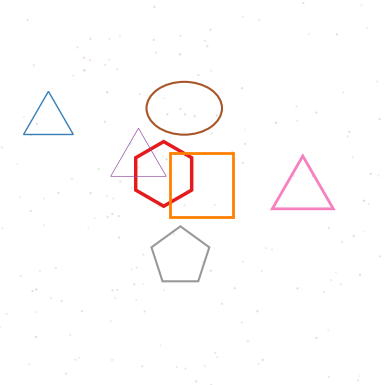[{"shape": "hexagon", "thickness": 2.5, "radius": 0.42, "center": [0.425, 0.548]}, {"shape": "triangle", "thickness": 1, "radius": 0.37, "center": [0.126, 0.688]}, {"shape": "triangle", "thickness": 0.5, "radius": 0.42, "center": [0.36, 0.584]}, {"shape": "square", "thickness": 2, "radius": 0.41, "center": [0.523, 0.519]}, {"shape": "oval", "thickness": 1.5, "radius": 0.49, "center": [0.479, 0.719]}, {"shape": "triangle", "thickness": 2, "radius": 0.46, "center": [0.786, 0.503]}, {"shape": "pentagon", "thickness": 1.5, "radius": 0.39, "center": [0.469, 0.333]}]